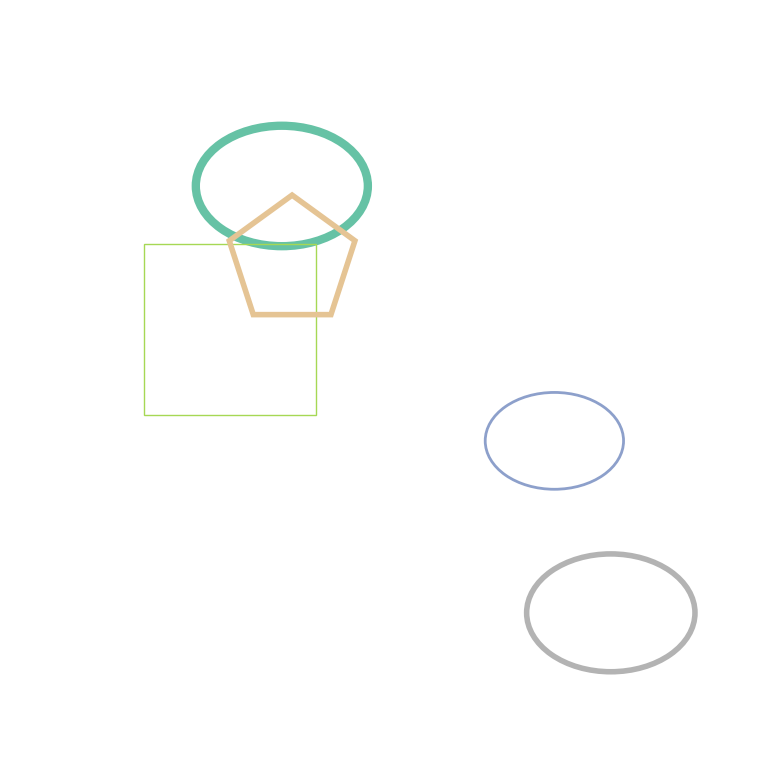[{"shape": "oval", "thickness": 3, "radius": 0.56, "center": [0.366, 0.758]}, {"shape": "oval", "thickness": 1, "radius": 0.45, "center": [0.72, 0.427]}, {"shape": "square", "thickness": 0.5, "radius": 0.56, "center": [0.299, 0.572]}, {"shape": "pentagon", "thickness": 2, "radius": 0.43, "center": [0.379, 0.661]}, {"shape": "oval", "thickness": 2, "radius": 0.55, "center": [0.793, 0.204]}]